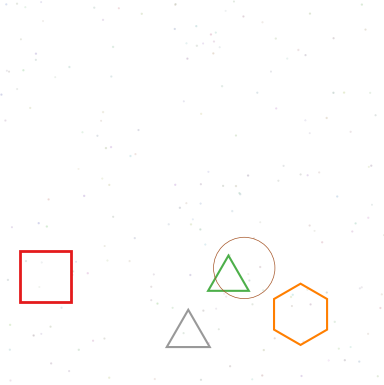[{"shape": "square", "thickness": 2, "radius": 0.33, "center": [0.118, 0.282]}, {"shape": "triangle", "thickness": 1.5, "radius": 0.31, "center": [0.593, 0.275]}, {"shape": "hexagon", "thickness": 1.5, "radius": 0.4, "center": [0.781, 0.184]}, {"shape": "circle", "thickness": 0.5, "radius": 0.4, "center": [0.634, 0.304]}, {"shape": "triangle", "thickness": 1.5, "radius": 0.32, "center": [0.489, 0.131]}]